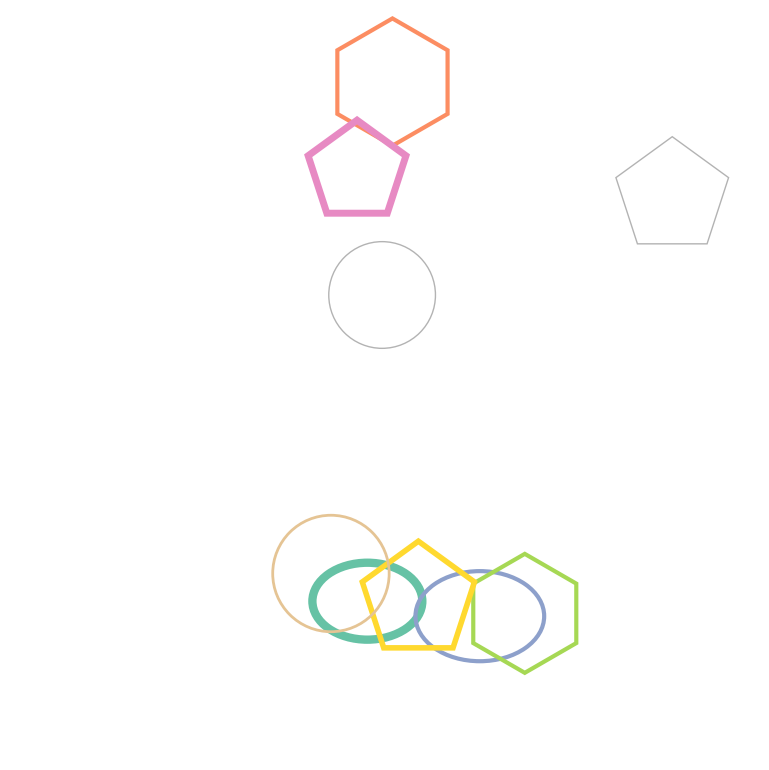[{"shape": "oval", "thickness": 3, "radius": 0.36, "center": [0.477, 0.219]}, {"shape": "hexagon", "thickness": 1.5, "radius": 0.41, "center": [0.51, 0.893]}, {"shape": "oval", "thickness": 1.5, "radius": 0.42, "center": [0.623, 0.2]}, {"shape": "pentagon", "thickness": 2.5, "radius": 0.33, "center": [0.464, 0.777]}, {"shape": "hexagon", "thickness": 1.5, "radius": 0.39, "center": [0.682, 0.203]}, {"shape": "pentagon", "thickness": 2, "radius": 0.38, "center": [0.543, 0.221]}, {"shape": "circle", "thickness": 1, "radius": 0.38, "center": [0.43, 0.255]}, {"shape": "pentagon", "thickness": 0.5, "radius": 0.38, "center": [0.873, 0.746]}, {"shape": "circle", "thickness": 0.5, "radius": 0.35, "center": [0.496, 0.617]}]